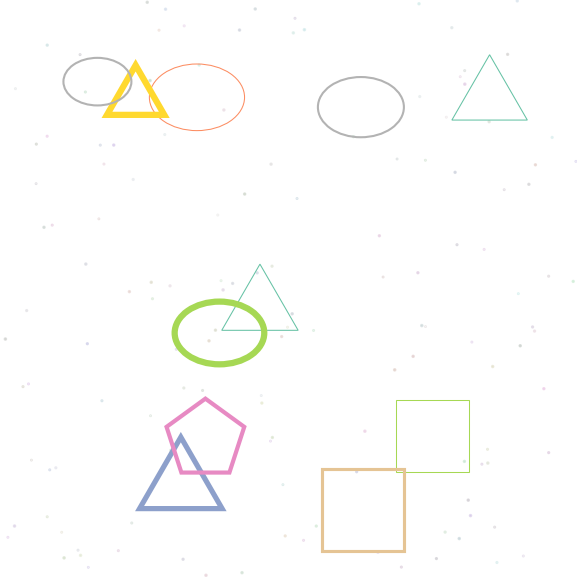[{"shape": "triangle", "thickness": 0.5, "radius": 0.38, "center": [0.848, 0.829]}, {"shape": "triangle", "thickness": 0.5, "radius": 0.38, "center": [0.45, 0.465]}, {"shape": "oval", "thickness": 0.5, "radius": 0.41, "center": [0.341, 0.831]}, {"shape": "triangle", "thickness": 2.5, "radius": 0.41, "center": [0.313, 0.16]}, {"shape": "pentagon", "thickness": 2, "radius": 0.35, "center": [0.356, 0.238]}, {"shape": "square", "thickness": 0.5, "radius": 0.31, "center": [0.749, 0.244]}, {"shape": "oval", "thickness": 3, "radius": 0.39, "center": [0.38, 0.423]}, {"shape": "triangle", "thickness": 3, "radius": 0.29, "center": [0.235, 0.829]}, {"shape": "square", "thickness": 1.5, "radius": 0.36, "center": [0.629, 0.116]}, {"shape": "oval", "thickness": 1, "radius": 0.37, "center": [0.625, 0.814]}, {"shape": "oval", "thickness": 1, "radius": 0.29, "center": [0.169, 0.858]}]